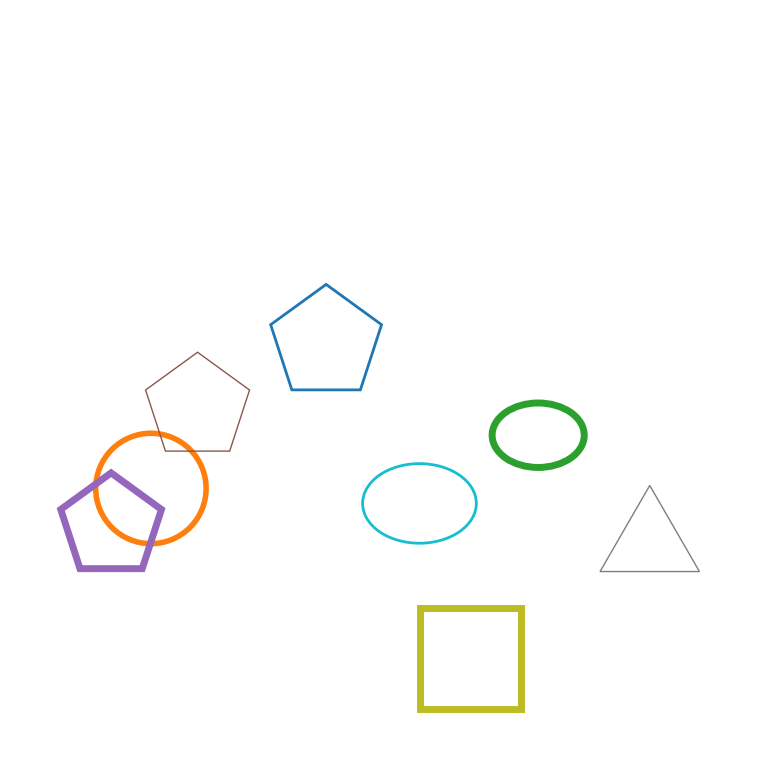[{"shape": "pentagon", "thickness": 1, "radius": 0.38, "center": [0.424, 0.555]}, {"shape": "circle", "thickness": 2, "radius": 0.36, "center": [0.196, 0.366]}, {"shape": "oval", "thickness": 2.5, "radius": 0.3, "center": [0.699, 0.435]}, {"shape": "pentagon", "thickness": 2.5, "radius": 0.34, "center": [0.144, 0.317]}, {"shape": "pentagon", "thickness": 0.5, "radius": 0.35, "center": [0.257, 0.472]}, {"shape": "triangle", "thickness": 0.5, "radius": 0.37, "center": [0.844, 0.295]}, {"shape": "square", "thickness": 2.5, "radius": 0.33, "center": [0.611, 0.145]}, {"shape": "oval", "thickness": 1, "radius": 0.37, "center": [0.545, 0.346]}]